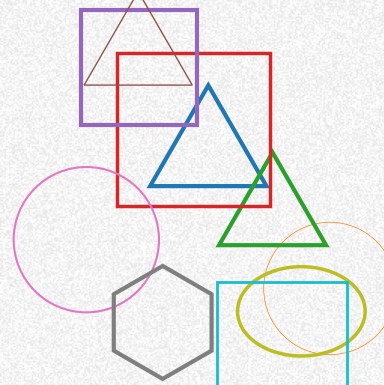[{"shape": "triangle", "thickness": 3, "radius": 0.87, "center": [0.541, 0.604]}, {"shape": "circle", "thickness": 0.5, "radius": 0.86, "center": [0.857, 0.251]}, {"shape": "triangle", "thickness": 3, "radius": 0.8, "center": [0.708, 0.443]}, {"shape": "square", "thickness": 2.5, "radius": 0.99, "center": [0.503, 0.663]}, {"shape": "square", "thickness": 3, "radius": 0.75, "center": [0.361, 0.823]}, {"shape": "triangle", "thickness": 1, "radius": 0.81, "center": [0.359, 0.86]}, {"shape": "circle", "thickness": 1.5, "radius": 0.94, "center": [0.224, 0.377]}, {"shape": "hexagon", "thickness": 3, "radius": 0.73, "center": [0.423, 0.163]}, {"shape": "oval", "thickness": 2.5, "radius": 0.83, "center": [0.783, 0.191]}, {"shape": "square", "thickness": 2, "radius": 0.84, "center": [0.733, 0.1]}]